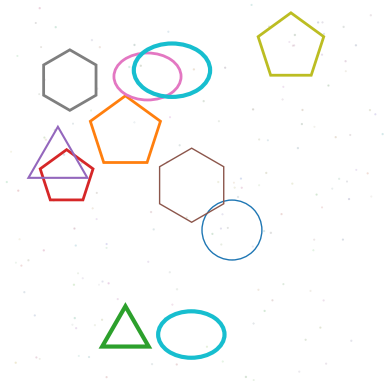[{"shape": "circle", "thickness": 1, "radius": 0.39, "center": [0.602, 0.403]}, {"shape": "pentagon", "thickness": 2, "radius": 0.48, "center": [0.326, 0.655]}, {"shape": "triangle", "thickness": 3, "radius": 0.35, "center": [0.326, 0.135]}, {"shape": "pentagon", "thickness": 2, "radius": 0.36, "center": [0.173, 0.539]}, {"shape": "triangle", "thickness": 1.5, "radius": 0.44, "center": [0.15, 0.582]}, {"shape": "hexagon", "thickness": 1, "radius": 0.48, "center": [0.498, 0.519]}, {"shape": "oval", "thickness": 2, "radius": 0.44, "center": [0.383, 0.801]}, {"shape": "hexagon", "thickness": 2, "radius": 0.39, "center": [0.181, 0.792]}, {"shape": "pentagon", "thickness": 2, "radius": 0.45, "center": [0.756, 0.877]}, {"shape": "oval", "thickness": 3, "radius": 0.43, "center": [0.497, 0.131]}, {"shape": "oval", "thickness": 3, "radius": 0.5, "center": [0.447, 0.818]}]